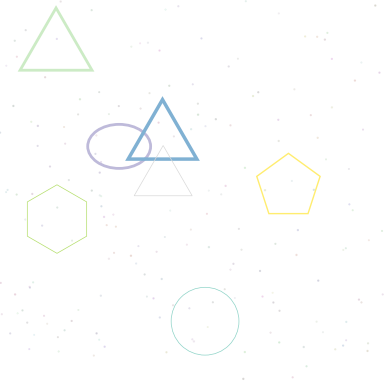[{"shape": "circle", "thickness": 0.5, "radius": 0.44, "center": [0.533, 0.166]}, {"shape": "oval", "thickness": 2, "radius": 0.41, "center": [0.31, 0.62]}, {"shape": "triangle", "thickness": 2.5, "radius": 0.51, "center": [0.422, 0.638]}, {"shape": "hexagon", "thickness": 0.5, "radius": 0.45, "center": [0.148, 0.431]}, {"shape": "triangle", "thickness": 0.5, "radius": 0.44, "center": [0.424, 0.535]}, {"shape": "triangle", "thickness": 2, "radius": 0.54, "center": [0.146, 0.872]}, {"shape": "pentagon", "thickness": 1, "radius": 0.43, "center": [0.749, 0.515]}]